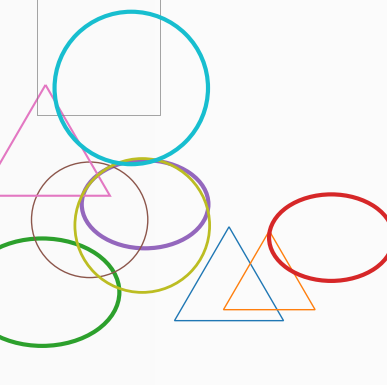[{"shape": "triangle", "thickness": 1, "radius": 0.81, "center": [0.591, 0.248]}, {"shape": "triangle", "thickness": 1, "radius": 0.68, "center": [0.695, 0.264]}, {"shape": "oval", "thickness": 3, "radius": 1.0, "center": [0.109, 0.241]}, {"shape": "oval", "thickness": 3, "radius": 0.8, "center": [0.855, 0.383]}, {"shape": "oval", "thickness": 3, "radius": 0.82, "center": [0.374, 0.469]}, {"shape": "circle", "thickness": 1, "radius": 0.75, "center": [0.231, 0.429]}, {"shape": "triangle", "thickness": 1.5, "radius": 0.96, "center": [0.117, 0.588]}, {"shape": "square", "thickness": 0.5, "radius": 0.8, "center": [0.253, 0.86]}, {"shape": "circle", "thickness": 2, "radius": 0.87, "center": [0.367, 0.414]}, {"shape": "circle", "thickness": 3, "radius": 0.99, "center": [0.339, 0.772]}]